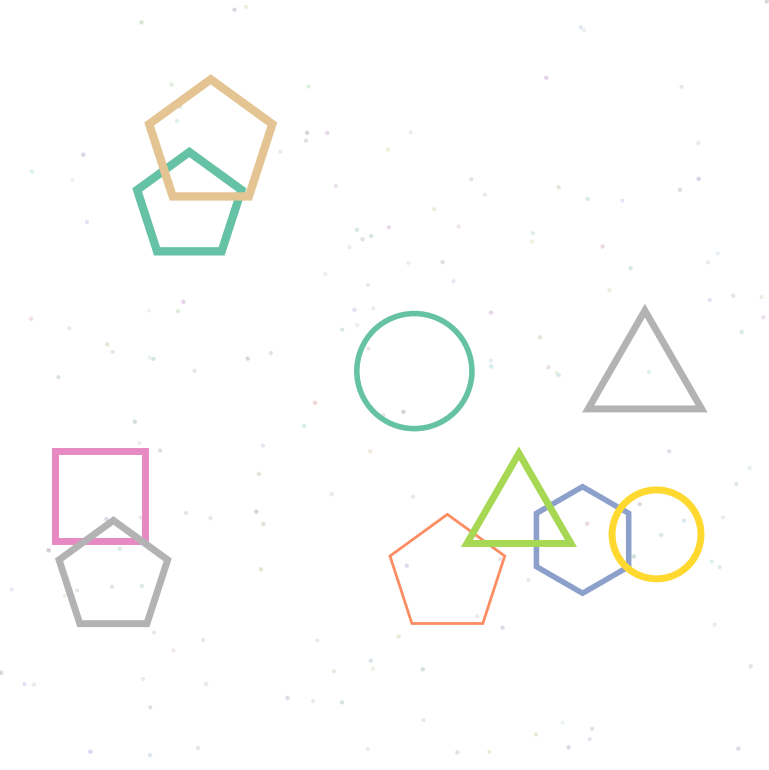[{"shape": "circle", "thickness": 2, "radius": 0.37, "center": [0.538, 0.518]}, {"shape": "pentagon", "thickness": 3, "radius": 0.36, "center": [0.246, 0.731]}, {"shape": "pentagon", "thickness": 1, "radius": 0.39, "center": [0.581, 0.254]}, {"shape": "hexagon", "thickness": 2, "radius": 0.35, "center": [0.757, 0.299]}, {"shape": "square", "thickness": 2.5, "radius": 0.29, "center": [0.13, 0.356]}, {"shape": "triangle", "thickness": 2.5, "radius": 0.39, "center": [0.674, 0.333]}, {"shape": "circle", "thickness": 2.5, "radius": 0.29, "center": [0.853, 0.306]}, {"shape": "pentagon", "thickness": 3, "radius": 0.42, "center": [0.274, 0.813]}, {"shape": "triangle", "thickness": 2.5, "radius": 0.43, "center": [0.838, 0.511]}, {"shape": "pentagon", "thickness": 2.5, "radius": 0.37, "center": [0.147, 0.25]}]